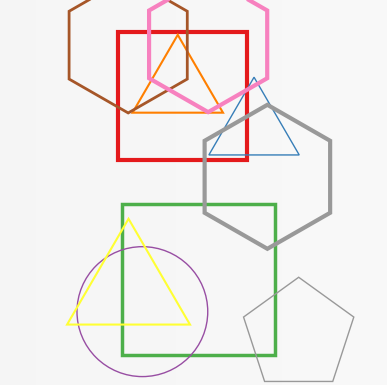[{"shape": "square", "thickness": 3, "radius": 0.83, "center": [0.471, 0.75]}, {"shape": "triangle", "thickness": 1, "radius": 0.67, "center": [0.656, 0.665]}, {"shape": "square", "thickness": 2.5, "radius": 0.98, "center": [0.512, 0.274]}, {"shape": "circle", "thickness": 1, "radius": 0.84, "center": [0.367, 0.191]}, {"shape": "triangle", "thickness": 1.5, "radius": 0.67, "center": [0.459, 0.775]}, {"shape": "triangle", "thickness": 1.5, "radius": 0.92, "center": [0.332, 0.249]}, {"shape": "hexagon", "thickness": 2, "radius": 0.88, "center": [0.331, 0.883]}, {"shape": "hexagon", "thickness": 3, "radius": 0.88, "center": [0.537, 0.885]}, {"shape": "hexagon", "thickness": 3, "radius": 0.94, "center": [0.69, 0.541]}, {"shape": "pentagon", "thickness": 1, "radius": 0.75, "center": [0.771, 0.13]}]